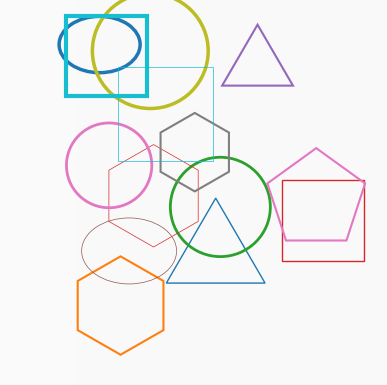[{"shape": "oval", "thickness": 2.5, "radius": 0.52, "center": [0.257, 0.884]}, {"shape": "triangle", "thickness": 1, "radius": 0.74, "center": [0.557, 0.338]}, {"shape": "hexagon", "thickness": 1.5, "radius": 0.64, "center": [0.311, 0.206]}, {"shape": "circle", "thickness": 2, "radius": 0.65, "center": [0.569, 0.462]}, {"shape": "square", "thickness": 1, "radius": 0.52, "center": [0.833, 0.427]}, {"shape": "hexagon", "thickness": 0.5, "radius": 0.67, "center": [0.396, 0.491]}, {"shape": "triangle", "thickness": 1.5, "radius": 0.53, "center": [0.665, 0.83]}, {"shape": "oval", "thickness": 0.5, "radius": 0.61, "center": [0.333, 0.348]}, {"shape": "circle", "thickness": 2, "radius": 0.55, "center": [0.282, 0.571]}, {"shape": "pentagon", "thickness": 1.5, "radius": 0.66, "center": [0.816, 0.483]}, {"shape": "hexagon", "thickness": 1.5, "radius": 0.51, "center": [0.503, 0.605]}, {"shape": "circle", "thickness": 2.5, "radius": 0.75, "center": [0.388, 0.868]}, {"shape": "square", "thickness": 0.5, "radius": 0.61, "center": [0.428, 0.704]}, {"shape": "square", "thickness": 3, "radius": 0.52, "center": [0.275, 0.854]}]